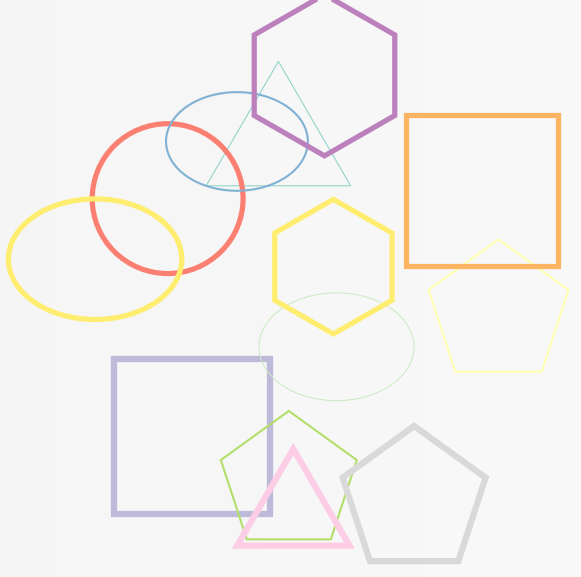[{"shape": "triangle", "thickness": 0.5, "radius": 0.72, "center": [0.479, 0.749]}, {"shape": "pentagon", "thickness": 1, "radius": 0.63, "center": [0.858, 0.458]}, {"shape": "square", "thickness": 3, "radius": 0.67, "center": [0.331, 0.244]}, {"shape": "circle", "thickness": 2.5, "radius": 0.65, "center": [0.288, 0.655]}, {"shape": "oval", "thickness": 1, "radius": 0.61, "center": [0.408, 0.754]}, {"shape": "square", "thickness": 2.5, "radius": 0.66, "center": [0.829, 0.669]}, {"shape": "pentagon", "thickness": 1, "radius": 0.61, "center": [0.497, 0.165]}, {"shape": "triangle", "thickness": 3, "radius": 0.56, "center": [0.505, 0.11]}, {"shape": "pentagon", "thickness": 3, "radius": 0.65, "center": [0.712, 0.132]}, {"shape": "hexagon", "thickness": 2.5, "radius": 0.7, "center": [0.558, 0.869]}, {"shape": "oval", "thickness": 0.5, "radius": 0.67, "center": [0.579, 0.399]}, {"shape": "oval", "thickness": 2.5, "radius": 0.75, "center": [0.164, 0.55]}, {"shape": "hexagon", "thickness": 2.5, "radius": 0.58, "center": [0.574, 0.537]}]